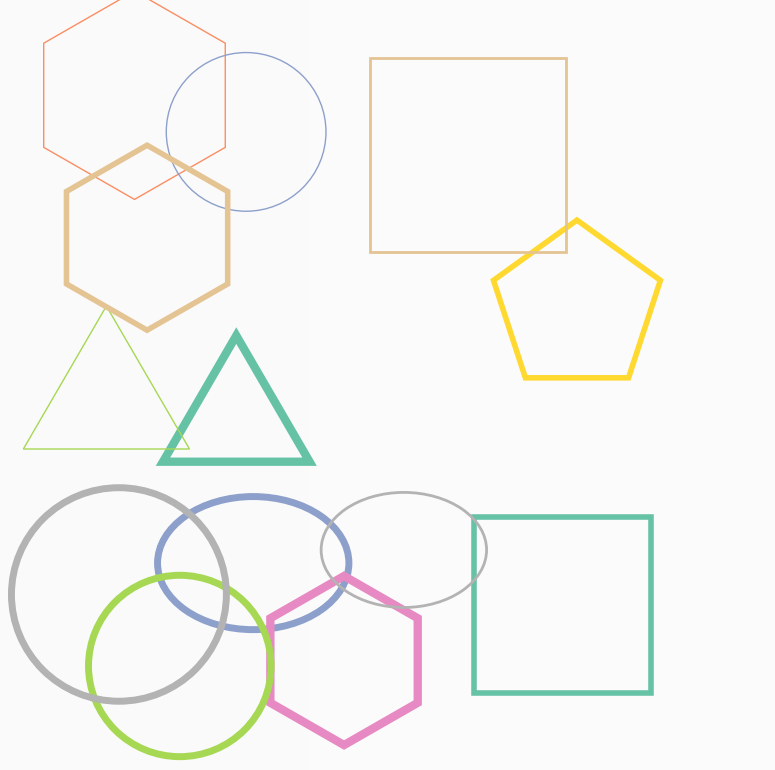[{"shape": "square", "thickness": 2, "radius": 0.57, "center": [0.726, 0.214]}, {"shape": "triangle", "thickness": 3, "radius": 0.55, "center": [0.305, 0.455]}, {"shape": "hexagon", "thickness": 0.5, "radius": 0.68, "center": [0.174, 0.876]}, {"shape": "circle", "thickness": 0.5, "radius": 0.52, "center": [0.318, 0.829]}, {"shape": "oval", "thickness": 2.5, "radius": 0.62, "center": [0.327, 0.269]}, {"shape": "hexagon", "thickness": 3, "radius": 0.55, "center": [0.444, 0.142]}, {"shape": "circle", "thickness": 2.5, "radius": 0.59, "center": [0.232, 0.135]}, {"shape": "triangle", "thickness": 0.5, "radius": 0.62, "center": [0.137, 0.479]}, {"shape": "pentagon", "thickness": 2, "radius": 0.57, "center": [0.744, 0.601]}, {"shape": "square", "thickness": 1, "radius": 0.63, "center": [0.604, 0.799]}, {"shape": "hexagon", "thickness": 2, "radius": 0.6, "center": [0.19, 0.691]}, {"shape": "oval", "thickness": 1, "radius": 0.53, "center": [0.521, 0.286]}, {"shape": "circle", "thickness": 2.5, "radius": 0.69, "center": [0.153, 0.228]}]